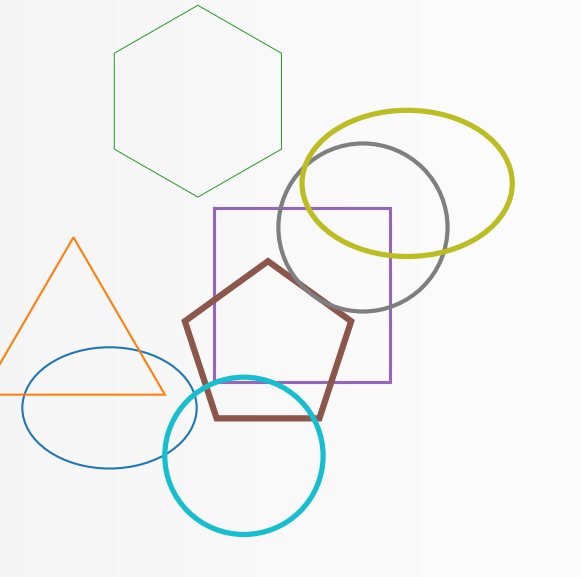[{"shape": "oval", "thickness": 1, "radius": 0.75, "center": [0.188, 0.293]}, {"shape": "triangle", "thickness": 1, "radius": 0.91, "center": [0.126, 0.407]}, {"shape": "hexagon", "thickness": 0.5, "radius": 0.83, "center": [0.34, 0.824]}, {"shape": "square", "thickness": 1.5, "radius": 0.76, "center": [0.52, 0.488]}, {"shape": "pentagon", "thickness": 3, "radius": 0.75, "center": [0.461, 0.396]}, {"shape": "circle", "thickness": 2, "radius": 0.73, "center": [0.624, 0.605]}, {"shape": "oval", "thickness": 2.5, "radius": 0.9, "center": [0.701, 0.682]}, {"shape": "circle", "thickness": 2.5, "radius": 0.68, "center": [0.42, 0.21]}]